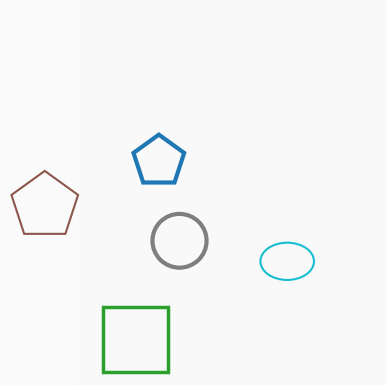[{"shape": "pentagon", "thickness": 3, "radius": 0.34, "center": [0.41, 0.582]}, {"shape": "square", "thickness": 2.5, "radius": 0.42, "center": [0.35, 0.118]}, {"shape": "pentagon", "thickness": 1.5, "radius": 0.45, "center": [0.116, 0.466]}, {"shape": "circle", "thickness": 3, "radius": 0.35, "center": [0.463, 0.375]}, {"shape": "oval", "thickness": 1.5, "radius": 0.35, "center": [0.741, 0.321]}]